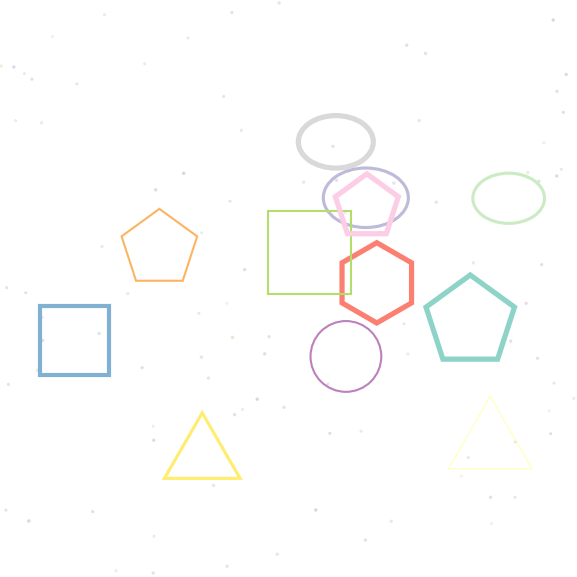[{"shape": "pentagon", "thickness": 2.5, "radius": 0.4, "center": [0.814, 0.442]}, {"shape": "triangle", "thickness": 0.5, "radius": 0.42, "center": [0.849, 0.229]}, {"shape": "oval", "thickness": 1.5, "radius": 0.37, "center": [0.633, 0.657]}, {"shape": "hexagon", "thickness": 2.5, "radius": 0.35, "center": [0.652, 0.509]}, {"shape": "square", "thickness": 2, "radius": 0.3, "center": [0.129, 0.41]}, {"shape": "pentagon", "thickness": 1, "radius": 0.34, "center": [0.276, 0.569]}, {"shape": "square", "thickness": 1, "radius": 0.36, "center": [0.536, 0.562]}, {"shape": "pentagon", "thickness": 2.5, "radius": 0.29, "center": [0.635, 0.641]}, {"shape": "oval", "thickness": 2.5, "radius": 0.32, "center": [0.582, 0.754]}, {"shape": "circle", "thickness": 1, "radius": 0.31, "center": [0.599, 0.382]}, {"shape": "oval", "thickness": 1.5, "radius": 0.31, "center": [0.881, 0.656]}, {"shape": "triangle", "thickness": 1.5, "radius": 0.38, "center": [0.35, 0.209]}]